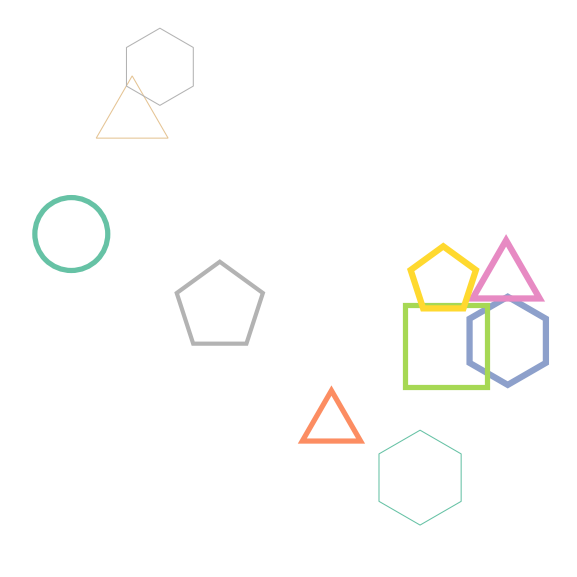[{"shape": "circle", "thickness": 2.5, "radius": 0.32, "center": [0.123, 0.594]}, {"shape": "hexagon", "thickness": 0.5, "radius": 0.41, "center": [0.727, 0.172]}, {"shape": "triangle", "thickness": 2.5, "radius": 0.29, "center": [0.574, 0.265]}, {"shape": "hexagon", "thickness": 3, "radius": 0.38, "center": [0.879, 0.409]}, {"shape": "triangle", "thickness": 3, "radius": 0.34, "center": [0.876, 0.516]}, {"shape": "square", "thickness": 2.5, "radius": 0.35, "center": [0.773, 0.4]}, {"shape": "pentagon", "thickness": 3, "radius": 0.3, "center": [0.768, 0.513]}, {"shape": "triangle", "thickness": 0.5, "radius": 0.36, "center": [0.229, 0.796]}, {"shape": "hexagon", "thickness": 0.5, "radius": 0.33, "center": [0.277, 0.883]}, {"shape": "pentagon", "thickness": 2, "radius": 0.39, "center": [0.381, 0.467]}]